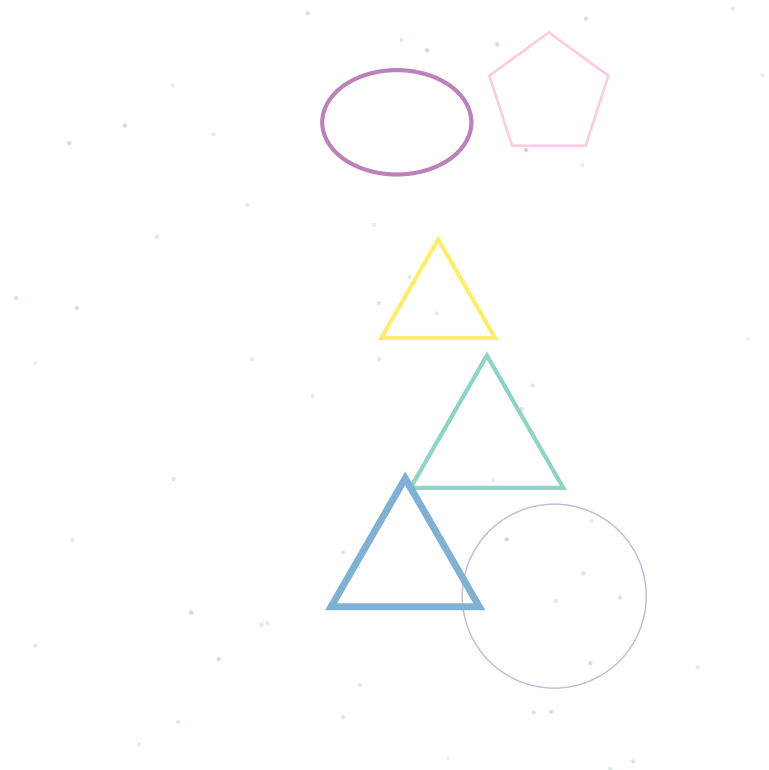[{"shape": "triangle", "thickness": 1.5, "radius": 0.57, "center": [0.632, 0.424]}, {"shape": "circle", "thickness": 0.5, "radius": 0.6, "center": [0.72, 0.226]}, {"shape": "triangle", "thickness": 2.5, "radius": 0.56, "center": [0.526, 0.268]}, {"shape": "pentagon", "thickness": 1, "radius": 0.41, "center": [0.713, 0.877]}, {"shape": "oval", "thickness": 1.5, "radius": 0.48, "center": [0.515, 0.841]}, {"shape": "triangle", "thickness": 1.5, "radius": 0.43, "center": [0.569, 0.604]}]